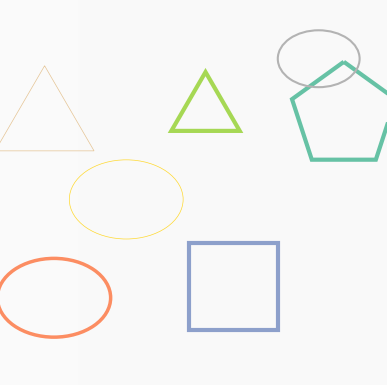[{"shape": "pentagon", "thickness": 3, "radius": 0.7, "center": [0.887, 0.699]}, {"shape": "oval", "thickness": 2.5, "radius": 0.73, "center": [0.139, 0.227]}, {"shape": "square", "thickness": 3, "radius": 0.57, "center": [0.603, 0.256]}, {"shape": "triangle", "thickness": 3, "radius": 0.51, "center": [0.53, 0.711]}, {"shape": "oval", "thickness": 0.5, "radius": 0.73, "center": [0.326, 0.482]}, {"shape": "triangle", "thickness": 0.5, "radius": 0.74, "center": [0.115, 0.682]}, {"shape": "oval", "thickness": 1.5, "radius": 0.53, "center": [0.822, 0.847]}]